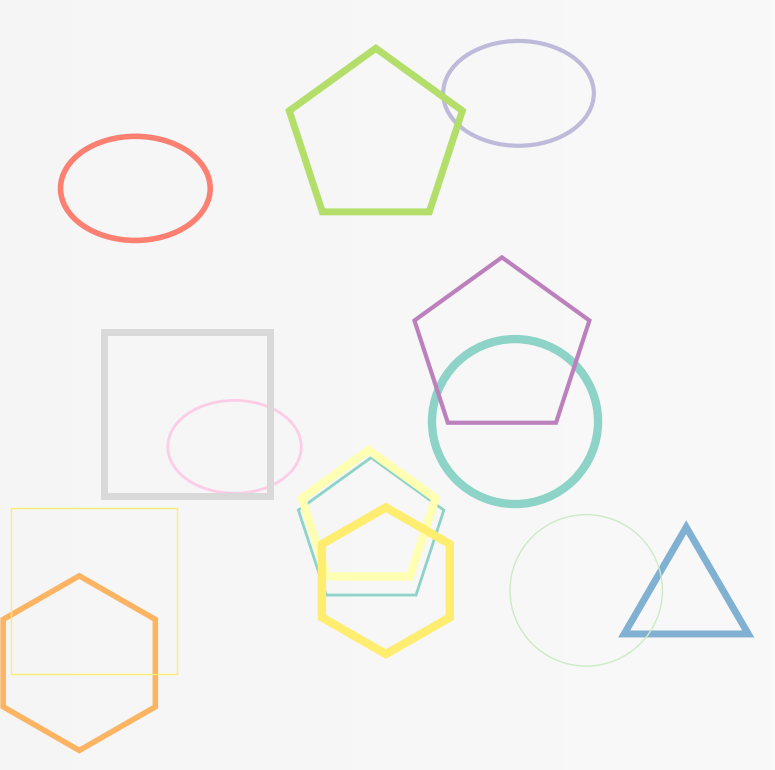[{"shape": "circle", "thickness": 3, "radius": 0.54, "center": [0.665, 0.453]}, {"shape": "pentagon", "thickness": 1, "radius": 0.49, "center": [0.479, 0.307]}, {"shape": "pentagon", "thickness": 3, "radius": 0.45, "center": [0.476, 0.325]}, {"shape": "oval", "thickness": 1.5, "radius": 0.49, "center": [0.669, 0.879]}, {"shape": "oval", "thickness": 2, "radius": 0.48, "center": [0.175, 0.755]}, {"shape": "triangle", "thickness": 2.5, "radius": 0.46, "center": [0.885, 0.223]}, {"shape": "hexagon", "thickness": 2, "radius": 0.57, "center": [0.102, 0.139]}, {"shape": "pentagon", "thickness": 2.5, "radius": 0.59, "center": [0.485, 0.82]}, {"shape": "oval", "thickness": 1, "radius": 0.43, "center": [0.303, 0.42]}, {"shape": "square", "thickness": 2.5, "radius": 0.54, "center": [0.241, 0.462]}, {"shape": "pentagon", "thickness": 1.5, "radius": 0.59, "center": [0.648, 0.547]}, {"shape": "circle", "thickness": 0.5, "radius": 0.49, "center": [0.756, 0.233]}, {"shape": "hexagon", "thickness": 3, "radius": 0.48, "center": [0.498, 0.246]}, {"shape": "square", "thickness": 0.5, "radius": 0.54, "center": [0.121, 0.232]}]